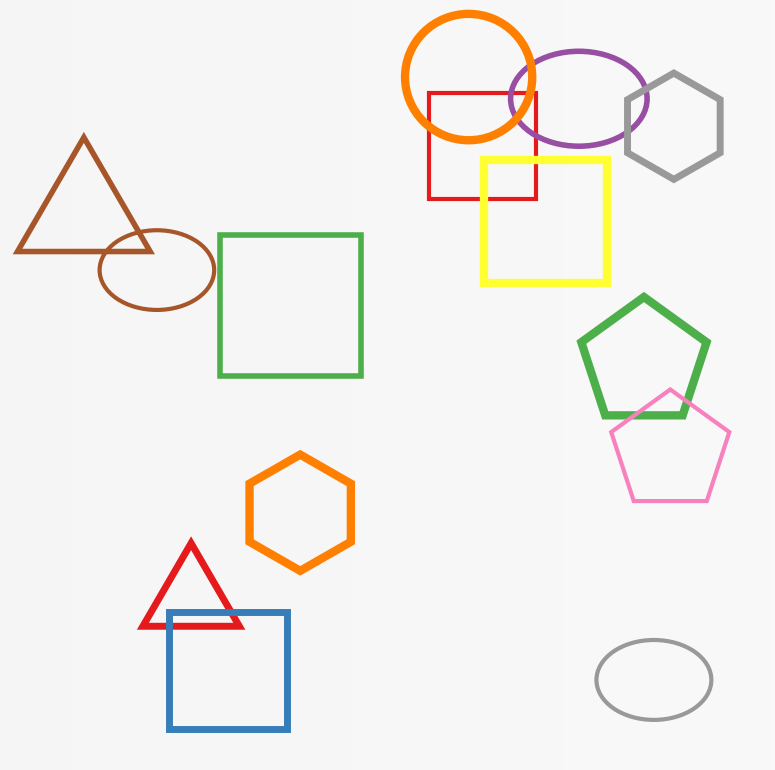[{"shape": "square", "thickness": 1.5, "radius": 0.34, "center": [0.622, 0.811]}, {"shape": "triangle", "thickness": 2.5, "radius": 0.36, "center": [0.247, 0.223]}, {"shape": "square", "thickness": 2.5, "radius": 0.38, "center": [0.294, 0.129]}, {"shape": "square", "thickness": 2, "radius": 0.46, "center": [0.375, 0.603]}, {"shape": "pentagon", "thickness": 3, "radius": 0.42, "center": [0.831, 0.529]}, {"shape": "oval", "thickness": 2, "radius": 0.44, "center": [0.747, 0.872]}, {"shape": "hexagon", "thickness": 3, "radius": 0.38, "center": [0.387, 0.334]}, {"shape": "circle", "thickness": 3, "radius": 0.41, "center": [0.605, 0.9]}, {"shape": "square", "thickness": 3, "radius": 0.4, "center": [0.704, 0.712]}, {"shape": "oval", "thickness": 1.5, "radius": 0.37, "center": [0.202, 0.649]}, {"shape": "triangle", "thickness": 2, "radius": 0.49, "center": [0.108, 0.723]}, {"shape": "pentagon", "thickness": 1.5, "radius": 0.4, "center": [0.865, 0.414]}, {"shape": "oval", "thickness": 1.5, "radius": 0.37, "center": [0.844, 0.117]}, {"shape": "hexagon", "thickness": 2.5, "radius": 0.35, "center": [0.869, 0.836]}]